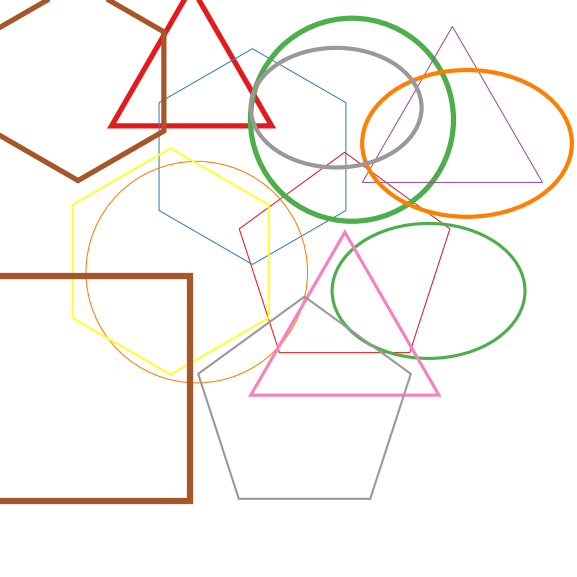[{"shape": "triangle", "thickness": 2.5, "radius": 0.8, "center": [0.332, 0.861]}, {"shape": "pentagon", "thickness": 0.5, "radius": 0.96, "center": [0.597, 0.544]}, {"shape": "hexagon", "thickness": 0.5, "radius": 0.93, "center": [0.437, 0.728]}, {"shape": "oval", "thickness": 1.5, "radius": 0.83, "center": [0.742, 0.495]}, {"shape": "circle", "thickness": 2.5, "radius": 0.88, "center": [0.609, 0.792]}, {"shape": "triangle", "thickness": 0.5, "radius": 0.9, "center": [0.783, 0.773]}, {"shape": "circle", "thickness": 0.5, "radius": 0.96, "center": [0.341, 0.528]}, {"shape": "oval", "thickness": 2, "radius": 0.91, "center": [0.809, 0.751]}, {"shape": "hexagon", "thickness": 1, "radius": 0.98, "center": [0.295, 0.546]}, {"shape": "hexagon", "thickness": 2.5, "radius": 0.86, "center": [0.135, 0.858]}, {"shape": "square", "thickness": 3, "radius": 0.97, "center": [0.134, 0.327]}, {"shape": "triangle", "thickness": 1.5, "radius": 0.94, "center": [0.597, 0.409]}, {"shape": "pentagon", "thickness": 1, "radius": 0.97, "center": [0.527, 0.292]}, {"shape": "oval", "thickness": 2, "radius": 0.74, "center": [0.582, 0.813]}]